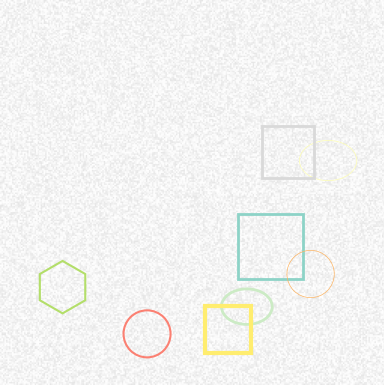[{"shape": "square", "thickness": 2, "radius": 0.42, "center": [0.704, 0.359]}, {"shape": "oval", "thickness": 0.5, "radius": 0.37, "center": [0.852, 0.583]}, {"shape": "circle", "thickness": 1.5, "radius": 0.31, "center": [0.382, 0.133]}, {"shape": "circle", "thickness": 0.5, "radius": 0.31, "center": [0.807, 0.288]}, {"shape": "hexagon", "thickness": 1.5, "radius": 0.34, "center": [0.162, 0.254]}, {"shape": "square", "thickness": 2, "radius": 0.34, "center": [0.747, 0.604]}, {"shape": "oval", "thickness": 2, "radius": 0.33, "center": [0.641, 0.203]}, {"shape": "square", "thickness": 3, "radius": 0.3, "center": [0.593, 0.145]}]